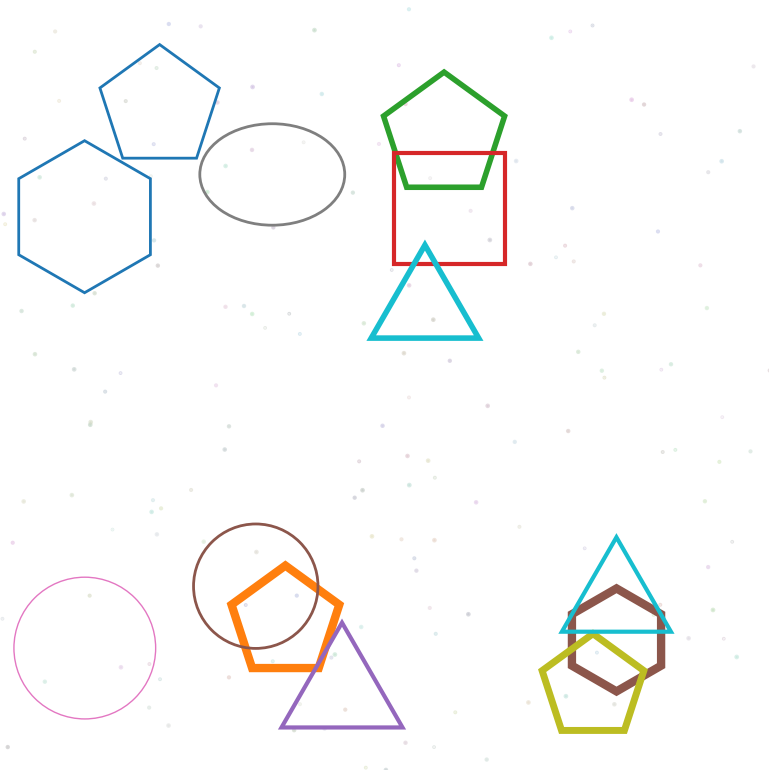[{"shape": "pentagon", "thickness": 1, "radius": 0.41, "center": [0.207, 0.861]}, {"shape": "hexagon", "thickness": 1, "radius": 0.49, "center": [0.11, 0.719]}, {"shape": "pentagon", "thickness": 3, "radius": 0.37, "center": [0.371, 0.192]}, {"shape": "pentagon", "thickness": 2, "radius": 0.41, "center": [0.577, 0.824]}, {"shape": "square", "thickness": 1.5, "radius": 0.36, "center": [0.583, 0.729]}, {"shape": "triangle", "thickness": 1.5, "radius": 0.45, "center": [0.444, 0.101]}, {"shape": "hexagon", "thickness": 3, "radius": 0.33, "center": [0.801, 0.169]}, {"shape": "circle", "thickness": 1, "radius": 0.4, "center": [0.332, 0.239]}, {"shape": "circle", "thickness": 0.5, "radius": 0.46, "center": [0.11, 0.158]}, {"shape": "oval", "thickness": 1, "radius": 0.47, "center": [0.354, 0.773]}, {"shape": "pentagon", "thickness": 2.5, "radius": 0.35, "center": [0.77, 0.108]}, {"shape": "triangle", "thickness": 1.5, "radius": 0.41, "center": [0.801, 0.22]}, {"shape": "triangle", "thickness": 2, "radius": 0.4, "center": [0.552, 0.601]}]